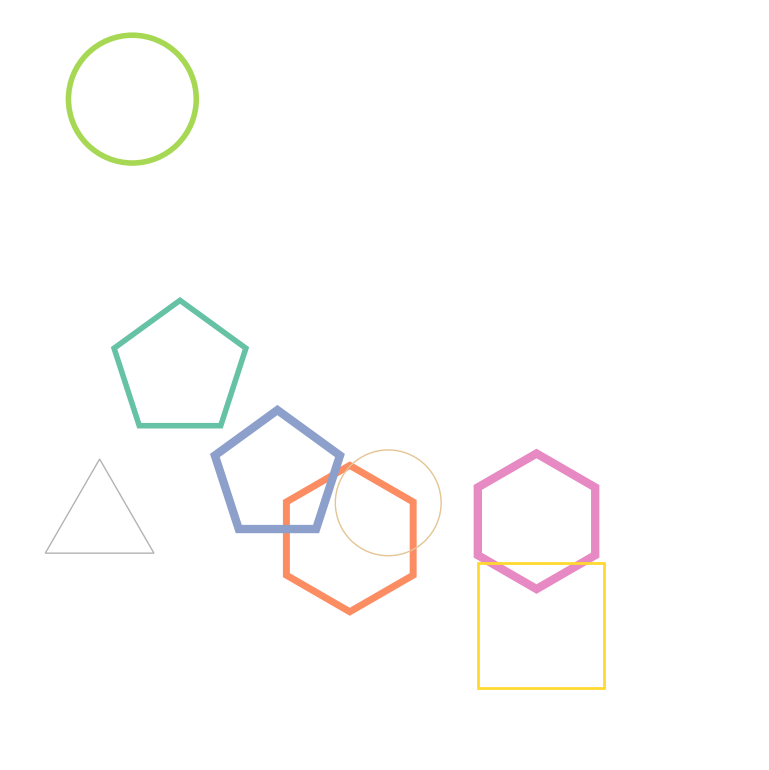[{"shape": "pentagon", "thickness": 2, "radius": 0.45, "center": [0.234, 0.52]}, {"shape": "hexagon", "thickness": 2.5, "radius": 0.48, "center": [0.454, 0.301]}, {"shape": "pentagon", "thickness": 3, "radius": 0.43, "center": [0.36, 0.382]}, {"shape": "hexagon", "thickness": 3, "radius": 0.44, "center": [0.697, 0.323]}, {"shape": "circle", "thickness": 2, "radius": 0.42, "center": [0.172, 0.871]}, {"shape": "square", "thickness": 1, "radius": 0.41, "center": [0.703, 0.188]}, {"shape": "circle", "thickness": 0.5, "radius": 0.34, "center": [0.504, 0.347]}, {"shape": "triangle", "thickness": 0.5, "radius": 0.41, "center": [0.129, 0.322]}]